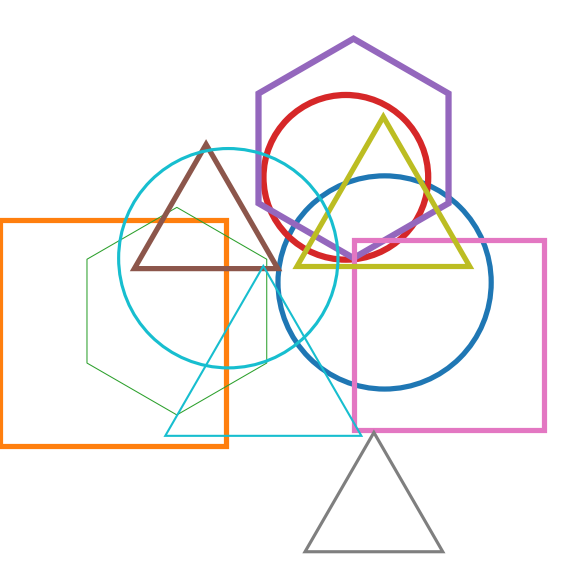[{"shape": "circle", "thickness": 2.5, "radius": 0.92, "center": [0.666, 0.51]}, {"shape": "square", "thickness": 2.5, "radius": 0.98, "center": [0.195, 0.422]}, {"shape": "hexagon", "thickness": 0.5, "radius": 0.9, "center": [0.306, 0.46]}, {"shape": "circle", "thickness": 3, "radius": 0.71, "center": [0.599, 0.692]}, {"shape": "hexagon", "thickness": 3, "radius": 0.95, "center": [0.612, 0.742]}, {"shape": "triangle", "thickness": 2.5, "radius": 0.72, "center": [0.357, 0.606]}, {"shape": "square", "thickness": 2.5, "radius": 0.82, "center": [0.778, 0.419]}, {"shape": "triangle", "thickness": 1.5, "radius": 0.69, "center": [0.647, 0.113]}, {"shape": "triangle", "thickness": 2.5, "radius": 0.86, "center": [0.664, 0.624]}, {"shape": "triangle", "thickness": 1, "radius": 0.98, "center": [0.456, 0.342]}, {"shape": "circle", "thickness": 1.5, "radius": 0.95, "center": [0.395, 0.552]}]